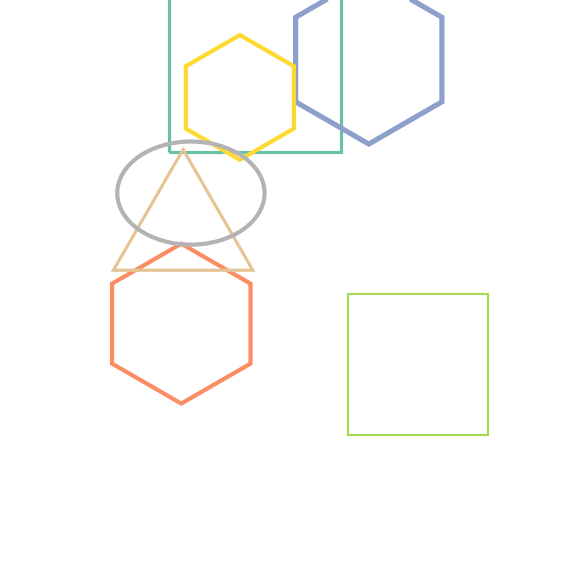[{"shape": "square", "thickness": 1.5, "radius": 0.74, "center": [0.441, 0.884]}, {"shape": "hexagon", "thickness": 2, "radius": 0.69, "center": [0.314, 0.439]}, {"shape": "hexagon", "thickness": 2.5, "radius": 0.73, "center": [0.639, 0.896]}, {"shape": "square", "thickness": 1, "radius": 0.61, "center": [0.724, 0.368]}, {"shape": "hexagon", "thickness": 2, "radius": 0.54, "center": [0.415, 0.83]}, {"shape": "triangle", "thickness": 1.5, "radius": 0.7, "center": [0.317, 0.601]}, {"shape": "oval", "thickness": 2, "radius": 0.64, "center": [0.331, 0.665]}]